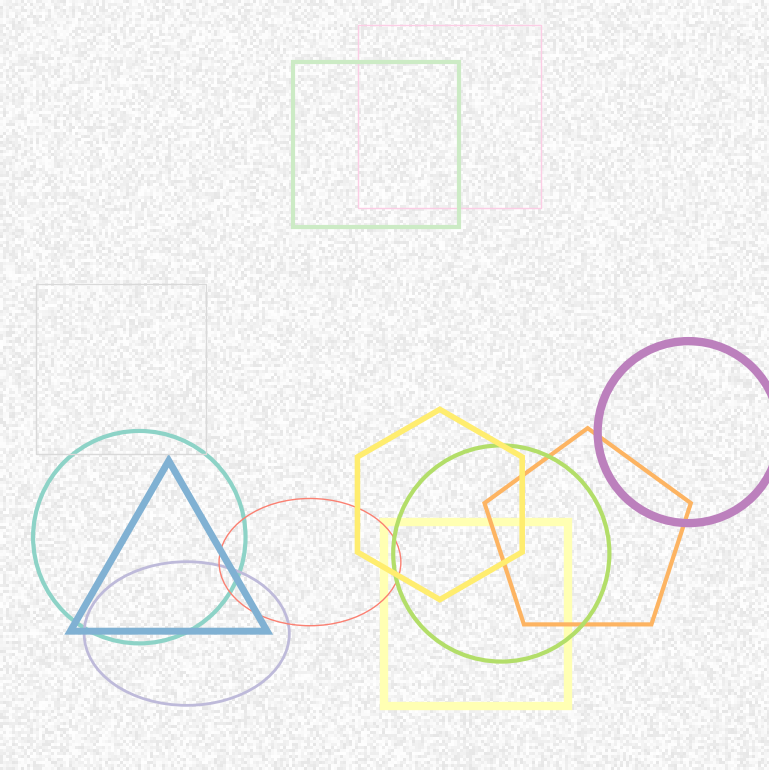[{"shape": "circle", "thickness": 1.5, "radius": 0.69, "center": [0.181, 0.302]}, {"shape": "square", "thickness": 3, "radius": 0.6, "center": [0.618, 0.202]}, {"shape": "oval", "thickness": 1, "radius": 0.67, "center": [0.242, 0.177]}, {"shape": "oval", "thickness": 0.5, "radius": 0.59, "center": [0.403, 0.27]}, {"shape": "triangle", "thickness": 2.5, "radius": 0.74, "center": [0.219, 0.254]}, {"shape": "pentagon", "thickness": 1.5, "radius": 0.7, "center": [0.763, 0.303]}, {"shape": "circle", "thickness": 1.5, "radius": 0.7, "center": [0.651, 0.281]}, {"shape": "square", "thickness": 0.5, "radius": 0.59, "center": [0.583, 0.848]}, {"shape": "square", "thickness": 0.5, "radius": 0.55, "center": [0.157, 0.521]}, {"shape": "circle", "thickness": 3, "radius": 0.59, "center": [0.894, 0.439]}, {"shape": "square", "thickness": 1.5, "radius": 0.54, "center": [0.488, 0.813]}, {"shape": "hexagon", "thickness": 2, "radius": 0.62, "center": [0.571, 0.345]}]